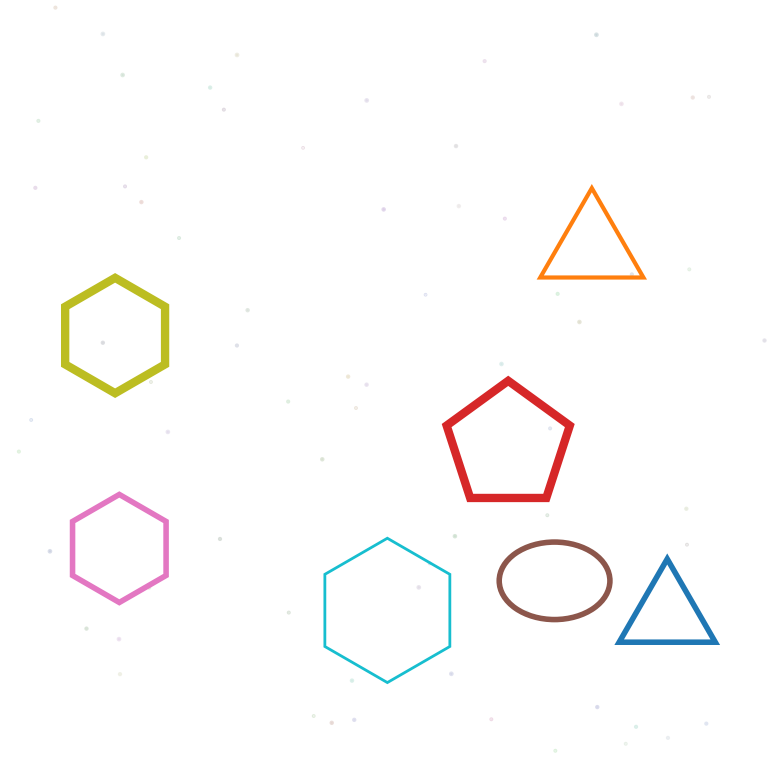[{"shape": "triangle", "thickness": 2, "radius": 0.36, "center": [0.867, 0.202]}, {"shape": "triangle", "thickness": 1.5, "radius": 0.39, "center": [0.769, 0.678]}, {"shape": "pentagon", "thickness": 3, "radius": 0.42, "center": [0.66, 0.421]}, {"shape": "oval", "thickness": 2, "radius": 0.36, "center": [0.72, 0.246]}, {"shape": "hexagon", "thickness": 2, "radius": 0.35, "center": [0.155, 0.288]}, {"shape": "hexagon", "thickness": 3, "radius": 0.37, "center": [0.15, 0.564]}, {"shape": "hexagon", "thickness": 1, "radius": 0.47, "center": [0.503, 0.207]}]